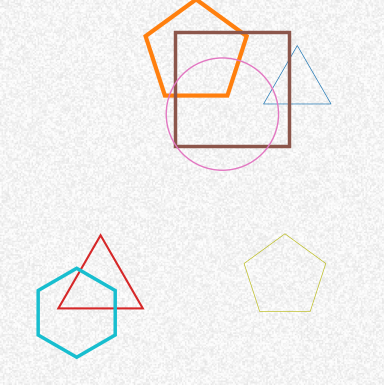[{"shape": "triangle", "thickness": 0.5, "radius": 0.51, "center": [0.772, 0.781]}, {"shape": "pentagon", "thickness": 3, "radius": 0.69, "center": [0.509, 0.863]}, {"shape": "triangle", "thickness": 1.5, "radius": 0.63, "center": [0.261, 0.262]}, {"shape": "square", "thickness": 2.5, "radius": 0.74, "center": [0.602, 0.769]}, {"shape": "circle", "thickness": 1, "radius": 0.73, "center": [0.578, 0.704]}, {"shape": "pentagon", "thickness": 0.5, "radius": 0.56, "center": [0.74, 0.281]}, {"shape": "hexagon", "thickness": 2.5, "radius": 0.58, "center": [0.199, 0.188]}]